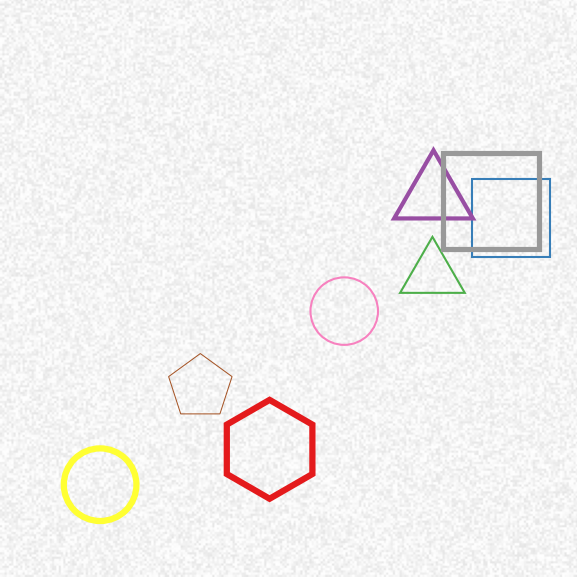[{"shape": "hexagon", "thickness": 3, "radius": 0.43, "center": [0.467, 0.221]}, {"shape": "square", "thickness": 1, "radius": 0.34, "center": [0.885, 0.621]}, {"shape": "triangle", "thickness": 1, "radius": 0.32, "center": [0.749, 0.524]}, {"shape": "triangle", "thickness": 2, "radius": 0.39, "center": [0.751, 0.66]}, {"shape": "circle", "thickness": 3, "radius": 0.31, "center": [0.173, 0.16]}, {"shape": "pentagon", "thickness": 0.5, "radius": 0.29, "center": [0.347, 0.329]}, {"shape": "circle", "thickness": 1, "radius": 0.29, "center": [0.596, 0.46]}, {"shape": "square", "thickness": 2.5, "radius": 0.41, "center": [0.851, 0.651]}]